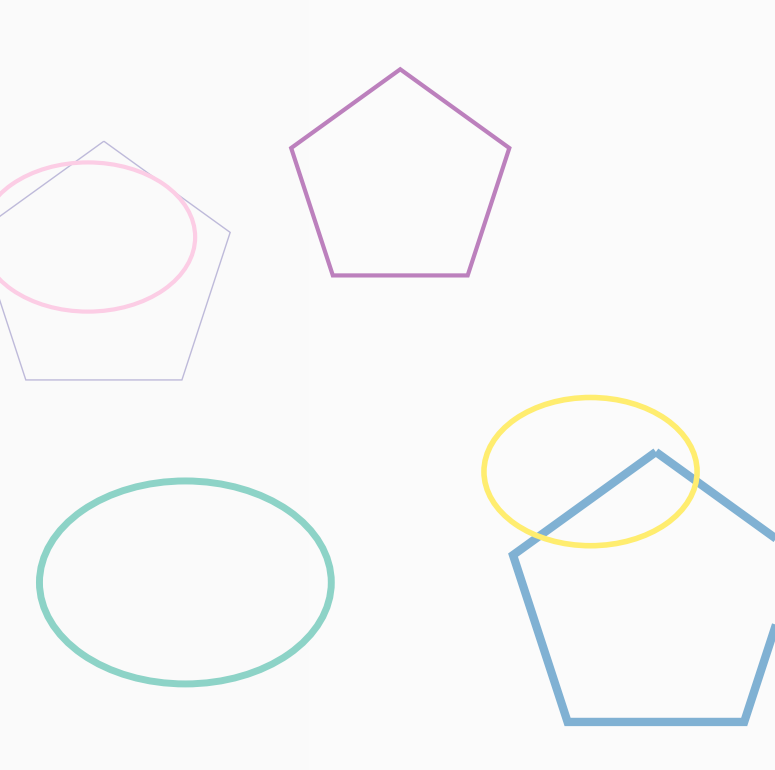[{"shape": "oval", "thickness": 2.5, "radius": 0.94, "center": [0.239, 0.244]}, {"shape": "pentagon", "thickness": 0.5, "radius": 0.86, "center": [0.134, 0.645]}, {"shape": "pentagon", "thickness": 3, "radius": 0.97, "center": [0.846, 0.219]}, {"shape": "oval", "thickness": 1.5, "radius": 0.69, "center": [0.113, 0.692]}, {"shape": "pentagon", "thickness": 1.5, "radius": 0.74, "center": [0.516, 0.762]}, {"shape": "oval", "thickness": 2, "radius": 0.69, "center": [0.762, 0.388]}]